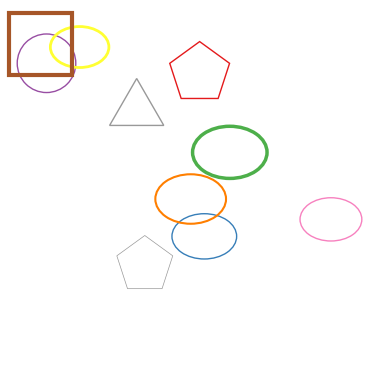[{"shape": "pentagon", "thickness": 1, "radius": 0.41, "center": [0.519, 0.81]}, {"shape": "oval", "thickness": 1, "radius": 0.42, "center": [0.531, 0.386]}, {"shape": "oval", "thickness": 2.5, "radius": 0.48, "center": [0.597, 0.604]}, {"shape": "circle", "thickness": 1, "radius": 0.38, "center": [0.121, 0.836]}, {"shape": "oval", "thickness": 1.5, "radius": 0.46, "center": [0.495, 0.483]}, {"shape": "oval", "thickness": 2, "radius": 0.38, "center": [0.207, 0.878]}, {"shape": "square", "thickness": 3, "radius": 0.4, "center": [0.106, 0.886]}, {"shape": "oval", "thickness": 1, "radius": 0.4, "center": [0.86, 0.43]}, {"shape": "pentagon", "thickness": 0.5, "radius": 0.38, "center": [0.376, 0.312]}, {"shape": "triangle", "thickness": 1, "radius": 0.41, "center": [0.355, 0.715]}]